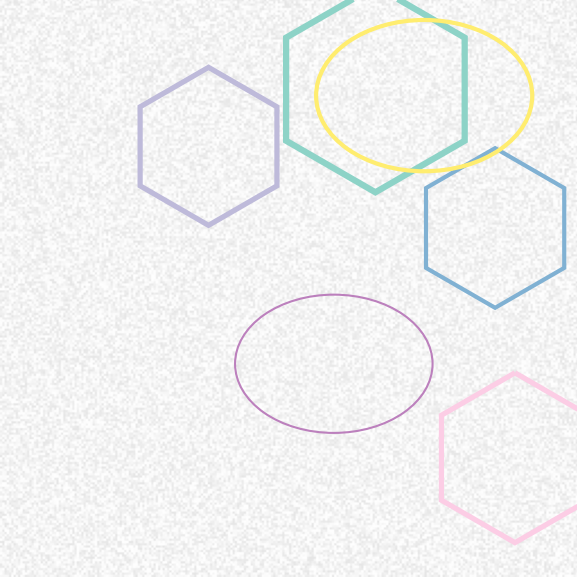[{"shape": "hexagon", "thickness": 3, "radius": 0.89, "center": [0.65, 0.845]}, {"shape": "hexagon", "thickness": 2.5, "radius": 0.68, "center": [0.361, 0.746]}, {"shape": "hexagon", "thickness": 2, "radius": 0.69, "center": [0.857, 0.604]}, {"shape": "hexagon", "thickness": 2.5, "radius": 0.74, "center": [0.892, 0.207]}, {"shape": "oval", "thickness": 1, "radius": 0.86, "center": [0.578, 0.369]}, {"shape": "oval", "thickness": 2, "radius": 0.94, "center": [0.735, 0.834]}]